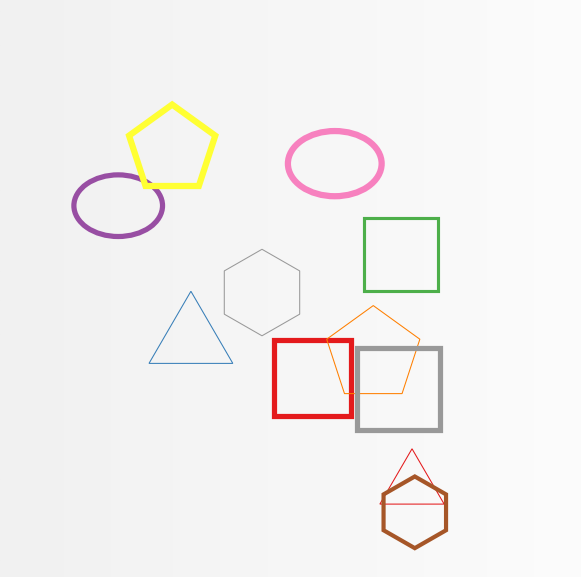[{"shape": "square", "thickness": 2.5, "radius": 0.33, "center": [0.537, 0.344]}, {"shape": "triangle", "thickness": 0.5, "radius": 0.32, "center": [0.709, 0.158]}, {"shape": "triangle", "thickness": 0.5, "radius": 0.42, "center": [0.328, 0.412]}, {"shape": "square", "thickness": 1.5, "radius": 0.32, "center": [0.69, 0.559]}, {"shape": "oval", "thickness": 2.5, "radius": 0.38, "center": [0.203, 0.643]}, {"shape": "pentagon", "thickness": 0.5, "radius": 0.42, "center": [0.642, 0.386]}, {"shape": "pentagon", "thickness": 3, "radius": 0.39, "center": [0.296, 0.74]}, {"shape": "hexagon", "thickness": 2, "radius": 0.31, "center": [0.714, 0.112]}, {"shape": "oval", "thickness": 3, "radius": 0.4, "center": [0.576, 0.716]}, {"shape": "hexagon", "thickness": 0.5, "radius": 0.37, "center": [0.451, 0.493]}, {"shape": "square", "thickness": 2.5, "radius": 0.36, "center": [0.686, 0.326]}]